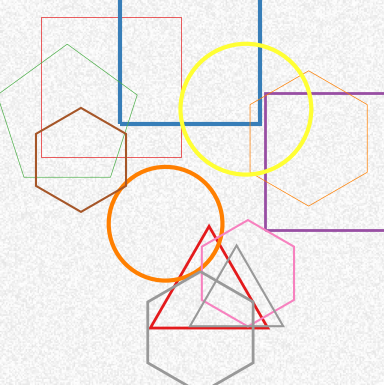[{"shape": "triangle", "thickness": 2, "radius": 0.88, "center": [0.543, 0.236]}, {"shape": "square", "thickness": 0.5, "radius": 0.91, "center": [0.289, 0.775]}, {"shape": "square", "thickness": 3, "radius": 0.91, "center": [0.494, 0.86]}, {"shape": "pentagon", "thickness": 0.5, "radius": 0.96, "center": [0.175, 0.694]}, {"shape": "square", "thickness": 2, "radius": 0.88, "center": [0.866, 0.581]}, {"shape": "hexagon", "thickness": 0.5, "radius": 0.88, "center": [0.802, 0.64]}, {"shape": "circle", "thickness": 3, "radius": 0.74, "center": [0.43, 0.419]}, {"shape": "circle", "thickness": 3, "radius": 0.85, "center": [0.639, 0.716]}, {"shape": "hexagon", "thickness": 1.5, "radius": 0.68, "center": [0.21, 0.585]}, {"shape": "hexagon", "thickness": 1.5, "radius": 0.69, "center": [0.644, 0.29]}, {"shape": "triangle", "thickness": 1.5, "radius": 0.7, "center": [0.614, 0.223]}, {"shape": "hexagon", "thickness": 2, "radius": 0.79, "center": [0.521, 0.137]}]